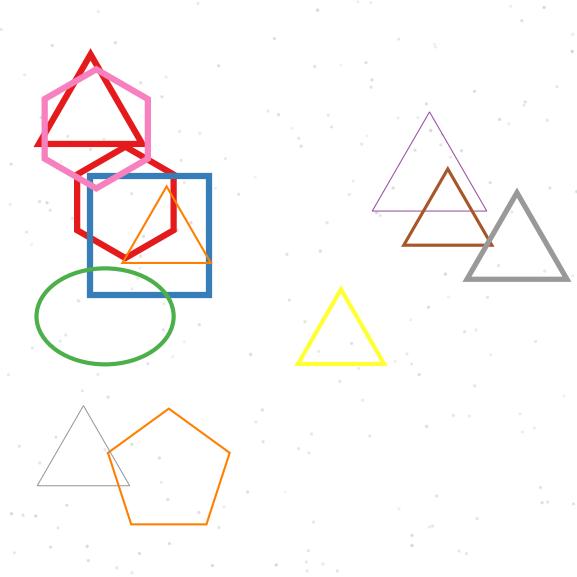[{"shape": "triangle", "thickness": 3, "radius": 0.52, "center": [0.157, 0.802]}, {"shape": "hexagon", "thickness": 3, "radius": 0.48, "center": [0.217, 0.649]}, {"shape": "square", "thickness": 3, "radius": 0.52, "center": [0.259, 0.591]}, {"shape": "oval", "thickness": 2, "radius": 0.59, "center": [0.182, 0.451]}, {"shape": "triangle", "thickness": 0.5, "radius": 0.57, "center": [0.744, 0.691]}, {"shape": "pentagon", "thickness": 1, "radius": 0.55, "center": [0.292, 0.181]}, {"shape": "triangle", "thickness": 1, "radius": 0.44, "center": [0.289, 0.588]}, {"shape": "triangle", "thickness": 2, "radius": 0.43, "center": [0.59, 0.412]}, {"shape": "triangle", "thickness": 1.5, "radius": 0.44, "center": [0.775, 0.619]}, {"shape": "hexagon", "thickness": 3, "radius": 0.52, "center": [0.167, 0.776]}, {"shape": "triangle", "thickness": 2.5, "radius": 0.5, "center": [0.895, 0.566]}, {"shape": "triangle", "thickness": 0.5, "radius": 0.46, "center": [0.144, 0.204]}]